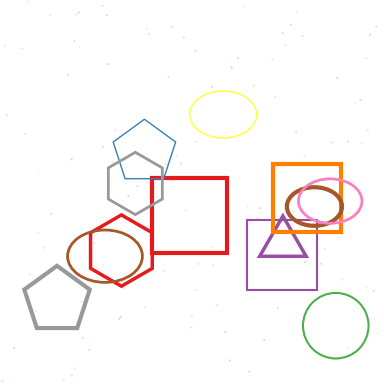[{"shape": "square", "thickness": 3, "radius": 0.49, "center": [0.491, 0.44]}, {"shape": "hexagon", "thickness": 2.5, "radius": 0.46, "center": [0.315, 0.349]}, {"shape": "pentagon", "thickness": 1, "radius": 0.43, "center": [0.375, 0.605]}, {"shape": "circle", "thickness": 1.5, "radius": 0.43, "center": [0.872, 0.154]}, {"shape": "square", "thickness": 1.5, "radius": 0.46, "center": [0.732, 0.338]}, {"shape": "triangle", "thickness": 2.5, "radius": 0.35, "center": [0.735, 0.369]}, {"shape": "square", "thickness": 3, "radius": 0.44, "center": [0.798, 0.485]}, {"shape": "oval", "thickness": 1, "radius": 0.44, "center": [0.58, 0.702]}, {"shape": "oval", "thickness": 2, "radius": 0.49, "center": [0.273, 0.335]}, {"shape": "oval", "thickness": 3, "radius": 0.36, "center": [0.817, 0.464]}, {"shape": "oval", "thickness": 2, "radius": 0.41, "center": [0.858, 0.478]}, {"shape": "pentagon", "thickness": 3, "radius": 0.45, "center": [0.148, 0.22]}, {"shape": "hexagon", "thickness": 2, "radius": 0.4, "center": [0.351, 0.523]}]